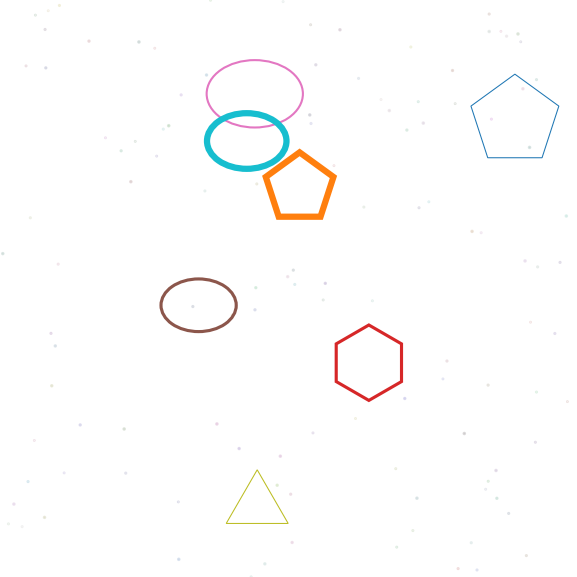[{"shape": "pentagon", "thickness": 0.5, "radius": 0.4, "center": [0.892, 0.791]}, {"shape": "pentagon", "thickness": 3, "radius": 0.31, "center": [0.519, 0.674]}, {"shape": "hexagon", "thickness": 1.5, "radius": 0.33, "center": [0.639, 0.371]}, {"shape": "oval", "thickness": 1.5, "radius": 0.33, "center": [0.344, 0.471]}, {"shape": "oval", "thickness": 1, "radius": 0.42, "center": [0.441, 0.837]}, {"shape": "triangle", "thickness": 0.5, "radius": 0.31, "center": [0.445, 0.124]}, {"shape": "oval", "thickness": 3, "radius": 0.34, "center": [0.427, 0.755]}]